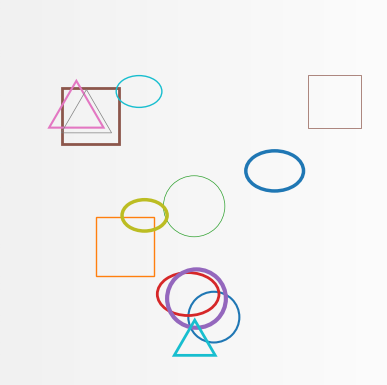[{"shape": "oval", "thickness": 2.5, "radius": 0.37, "center": [0.709, 0.556]}, {"shape": "circle", "thickness": 1.5, "radius": 0.33, "center": [0.552, 0.176]}, {"shape": "square", "thickness": 1, "radius": 0.38, "center": [0.323, 0.36]}, {"shape": "circle", "thickness": 0.5, "radius": 0.4, "center": [0.501, 0.464]}, {"shape": "oval", "thickness": 2, "radius": 0.4, "center": [0.485, 0.236]}, {"shape": "circle", "thickness": 3, "radius": 0.38, "center": [0.507, 0.225]}, {"shape": "square", "thickness": 0.5, "radius": 0.34, "center": [0.864, 0.736]}, {"shape": "square", "thickness": 2, "radius": 0.36, "center": [0.234, 0.699]}, {"shape": "triangle", "thickness": 1.5, "radius": 0.41, "center": [0.197, 0.709]}, {"shape": "triangle", "thickness": 0.5, "radius": 0.38, "center": [0.223, 0.692]}, {"shape": "oval", "thickness": 2.5, "radius": 0.29, "center": [0.373, 0.441]}, {"shape": "oval", "thickness": 1, "radius": 0.29, "center": [0.359, 0.762]}, {"shape": "triangle", "thickness": 2, "radius": 0.3, "center": [0.503, 0.108]}]